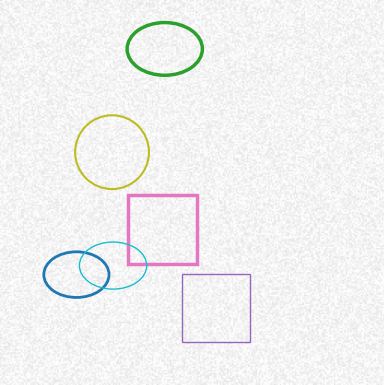[{"shape": "oval", "thickness": 2, "radius": 0.42, "center": [0.198, 0.287]}, {"shape": "oval", "thickness": 2.5, "radius": 0.49, "center": [0.428, 0.873]}, {"shape": "square", "thickness": 1, "radius": 0.45, "center": [0.561, 0.2]}, {"shape": "square", "thickness": 2.5, "radius": 0.45, "center": [0.422, 0.404]}, {"shape": "circle", "thickness": 1.5, "radius": 0.48, "center": [0.291, 0.605]}, {"shape": "oval", "thickness": 1, "radius": 0.44, "center": [0.294, 0.31]}]